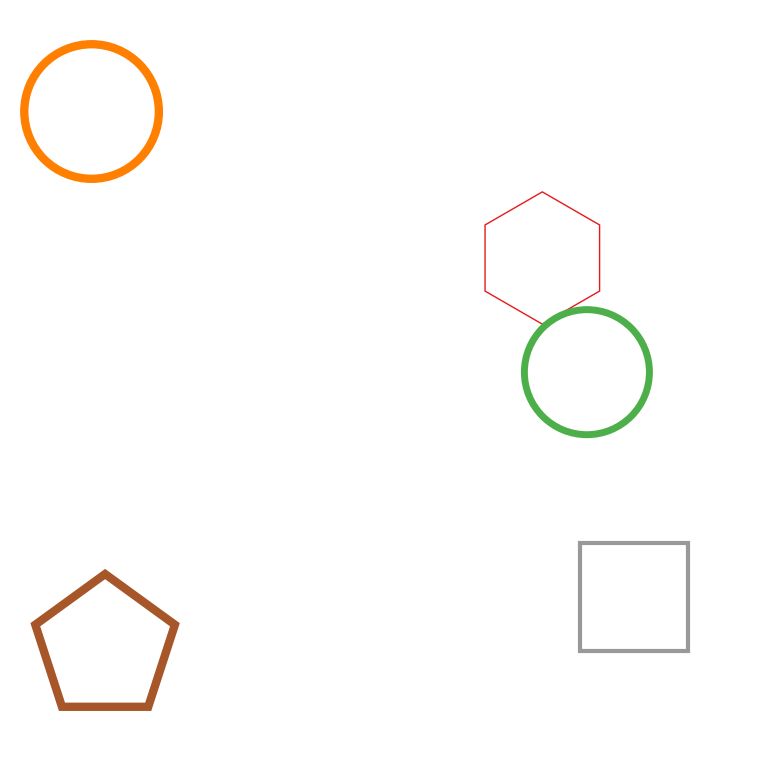[{"shape": "hexagon", "thickness": 0.5, "radius": 0.43, "center": [0.704, 0.665]}, {"shape": "circle", "thickness": 2.5, "radius": 0.41, "center": [0.762, 0.517]}, {"shape": "circle", "thickness": 3, "radius": 0.44, "center": [0.119, 0.855]}, {"shape": "pentagon", "thickness": 3, "radius": 0.48, "center": [0.136, 0.159]}, {"shape": "square", "thickness": 1.5, "radius": 0.35, "center": [0.824, 0.225]}]